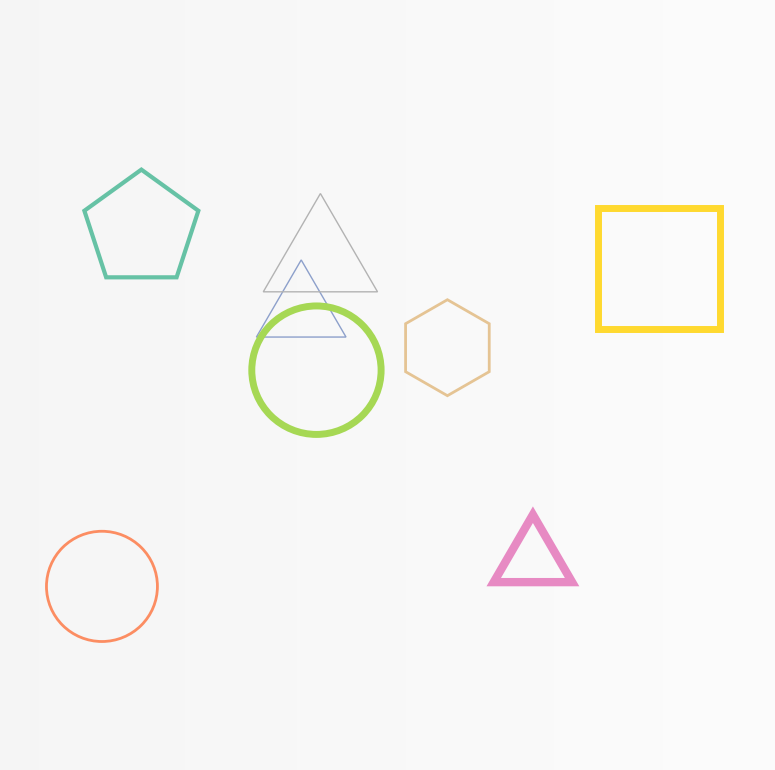[{"shape": "pentagon", "thickness": 1.5, "radius": 0.39, "center": [0.182, 0.702]}, {"shape": "circle", "thickness": 1, "radius": 0.36, "center": [0.132, 0.238]}, {"shape": "triangle", "thickness": 0.5, "radius": 0.33, "center": [0.389, 0.596]}, {"shape": "triangle", "thickness": 3, "radius": 0.29, "center": [0.688, 0.273]}, {"shape": "circle", "thickness": 2.5, "radius": 0.42, "center": [0.408, 0.519]}, {"shape": "square", "thickness": 2.5, "radius": 0.39, "center": [0.85, 0.652]}, {"shape": "hexagon", "thickness": 1, "radius": 0.31, "center": [0.577, 0.548]}, {"shape": "triangle", "thickness": 0.5, "radius": 0.43, "center": [0.413, 0.664]}]